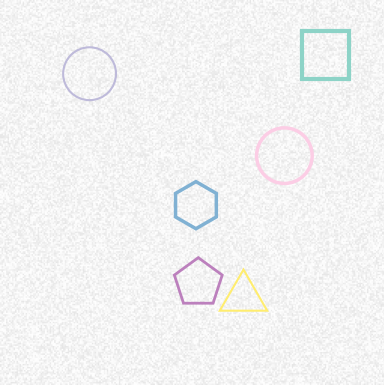[{"shape": "square", "thickness": 3, "radius": 0.31, "center": [0.846, 0.857]}, {"shape": "circle", "thickness": 1.5, "radius": 0.34, "center": [0.233, 0.809]}, {"shape": "hexagon", "thickness": 2.5, "radius": 0.31, "center": [0.509, 0.467]}, {"shape": "circle", "thickness": 2.5, "radius": 0.36, "center": [0.739, 0.596]}, {"shape": "pentagon", "thickness": 2, "radius": 0.33, "center": [0.515, 0.265]}, {"shape": "triangle", "thickness": 1.5, "radius": 0.36, "center": [0.632, 0.229]}]